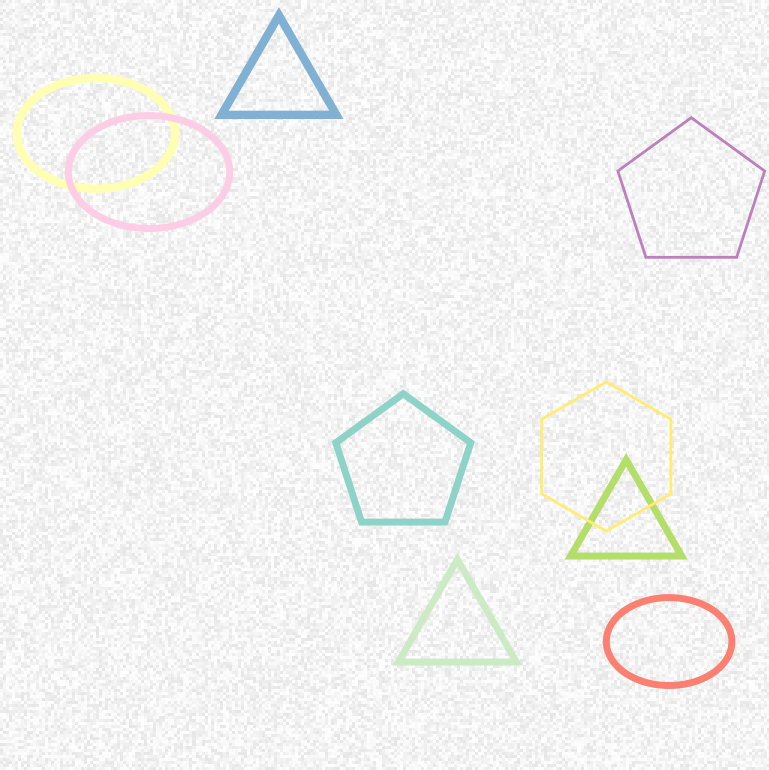[{"shape": "pentagon", "thickness": 2.5, "radius": 0.46, "center": [0.524, 0.397]}, {"shape": "oval", "thickness": 3, "radius": 0.51, "center": [0.125, 0.827]}, {"shape": "oval", "thickness": 2.5, "radius": 0.41, "center": [0.869, 0.167]}, {"shape": "triangle", "thickness": 3, "radius": 0.43, "center": [0.362, 0.894]}, {"shape": "triangle", "thickness": 2.5, "radius": 0.42, "center": [0.813, 0.319]}, {"shape": "oval", "thickness": 2.5, "radius": 0.52, "center": [0.194, 0.777]}, {"shape": "pentagon", "thickness": 1, "radius": 0.5, "center": [0.898, 0.747]}, {"shape": "triangle", "thickness": 2.5, "radius": 0.44, "center": [0.594, 0.184]}, {"shape": "hexagon", "thickness": 1, "radius": 0.48, "center": [0.787, 0.407]}]